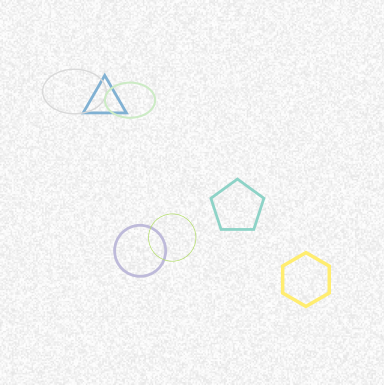[{"shape": "pentagon", "thickness": 2, "radius": 0.36, "center": [0.617, 0.463]}, {"shape": "circle", "thickness": 2, "radius": 0.33, "center": [0.364, 0.349]}, {"shape": "triangle", "thickness": 2, "radius": 0.32, "center": [0.272, 0.739]}, {"shape": "circle", "thickness": 0.5, "radius": 0.31, "center": [0.447, 0.383]}, {"shape": "oval", "thickness": 1, "radius": 0.41, "center": [0.193, 0.762]}, {"shape": "oval", "thickness": 1.5, "radius": 0.33, "center": [0.338, 0.74]}, {"shape": "hexagon", "thickness": 2.5, "radius": 0.35, "center": [0.795, 0.274]}]